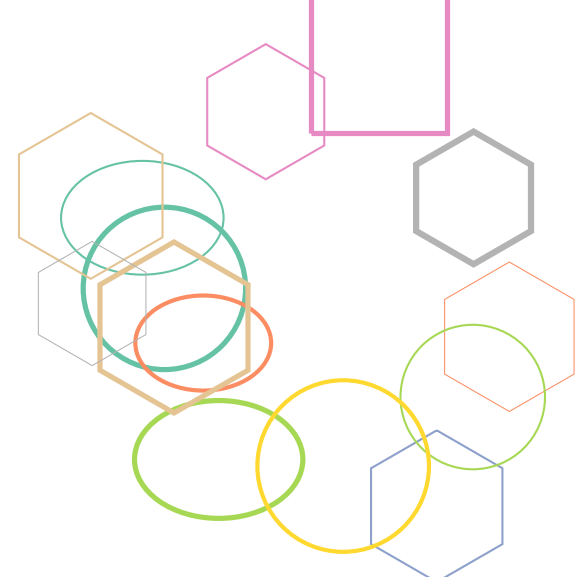[{"shape": "oval", "thickness": 1, "radius": 0.7, "center": [0.246, 0.622]}, {"shape": "circle", "thickness": 2.5, "radius": 0.7, "center": [0.285, 0.5]}, {"shape": "hexagon", "thickness": 0.5, "radius": 0.65, "center": [0.882, 0.416]}, {"shape": "oval", "thickness": 2, "radius": 0.59, "center": [0.352, 0.405]}, {"shape": "hexagon", "thickness": 1, "radius": 0.66, "center": [0.756, 0.123]}, {"shape": "hexagon", "thickness": 1, "radius": 0.59, "center": [0.46, 0.806]}, {"shape": "square", "thickness": 2.5, "radius": 0.59, "center": [0.657, 0.887]}, {"shape": "circle", "thickness": 1, "radius": 0.63, "center": [0.819, 0.312]}, {"shape": "oval", "thickness": 2.5, "radius": 0.73, "center": [0.379, 0.204]}, {"shape": "circle", "thickness": 2, "radius": 0.74, "center": [0.594, 0.192]}, {"shape": "hexagon", "thickness": 2.5, "radius": 0.74, "center": [0.301, 0.432]}, {"shape": "hexagon", "thickness": 1, "radius": 0.72, "center": [0.157, 0.66]}, {"shape": "hexagon", "thickness": 3, "radius": 0.57, "center": [0.82, 0.656]}, {"shape": "hexagon", "thickness": 0.5, "radius": 0.54, "center": [0.16, 0.474]}]